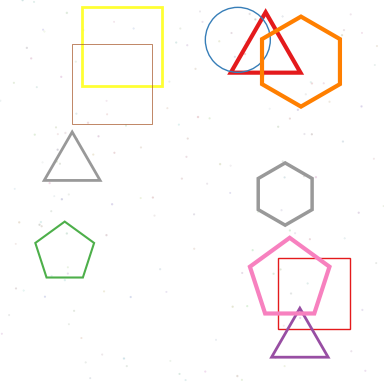[{"shape": "triangle", "thickness": 3, "radius": 0.52, "center": [0.69, 0.864]}, {"shape": "square", "thickness": 1, "radius": 0.46, "center": [0.815, 0.237]}, {"shape": "circle", "thickness": 1, "radius": 0.42, "center": [0.618, 0.896]}, {"shape": "pentagon", "thickness": 1.5, "radius": 0.4, "center": [0.168, 0.344]}, {"shape": "triangle", "thickness": 2, "radius": 0.42, "center": [0.779, 0.115]}, {"shape": "hexagon", "thickness": 3, "radius": 0.58, "center": [0.782, 0.84]}, {"shape": "square", "thickness": 2, "radius": 0.52, "center": [0.317, 0.879]}, {"shape": "square", "thickness": 0.5, "radius": 0.52, "center": [0.291, 0.783]}, {"shape": "pentagon", "thickness": 3, "radius": 0.54, "center": [0.752, 0.274]}, {"shape": "hexagon", "thickness": 2.5, "radius": 0.4, "center": [0.741, 0.496]}, {"shape": "triangle", "thickness": 2, "radius": 0.42, "center": [0.187, 0.573]}]